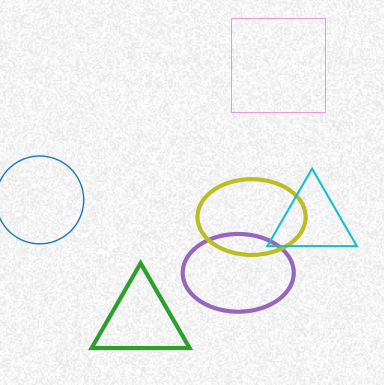[{"shape": "circle", "thickness": 1, "radius": 0.57, "center": [0.103, 0.481]}, {"shape": "triangle", "thickness": 3, "radius": 0.73, "center": [0.365, 0.169]}, {"shape": "oval", "thickness": 3, "radius": 0.72, "center": [0.619, 0.291]}, {"shape": "square", "thickness": 0.5, "radius": 0.61, "center": [0.722, 0.832]}, {"shape": "oval", "thickness": 3, "radius": 0.7, "center": [0.653, 0.436]}, {"shape": "triangle", "thickness": 1.5, "radius": 0.67, "center": [0.811, 0.428]}]